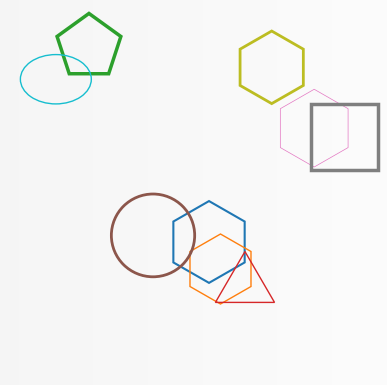[{"shape": "hexagon", "thickness": 1.5, "radius": 0.53, "center": [0.539, 0.371]}, {"shape": "hexagon", "thickness": 1, "radius": 0.45, "center": [0.569, 0.301]}, {"shape": "pentagon", "thickness": 2.5, "radius": 0.43, "center": [0.23, 0.879]}, {"shape": "triangle", "thickness": 1, "radius": 0.44, "center": [0.632, 0.259]}, {"shape": "circle", "thickness": 2, "radius": 0.54, "center": [0.395, 0.389]}, {"shape": "hexagon", "thickness": 0.5, "radius": 0.5, "center": [0.811, 0.667]}, {"shape": "square", "thickness": 2.5, "radius": 0.43, "center": [0.889, 0.644]}, {"shape": "hexagon", "thickness": 2, "radius": 0.47, "center": [0.701, 0.825]}, {"shape": "oval", "thickness": 1, "radius": 0.46, "center": [0.144, 0.794]}]